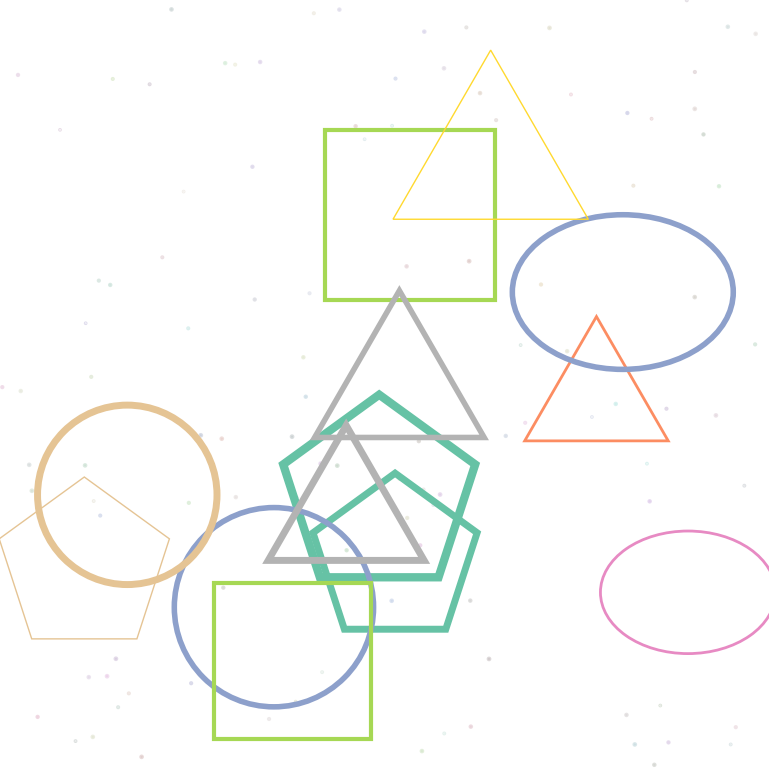[{"shape": "pentagon", "thickness": 2.5, "radius": 0.56, "center": [0.513, 0.273]}, {"shape": "pentagon", "thickness": 3, "radius": 0.66, "center": [0.492, 0.356]}, {"shape": "triangle", "thickness": 1, "radius": 0.54, "center": [0.775, 0.481]}, {"shape": "oval", "thickness": 2, "radius": 0.72, "center": [0.809, 0.621]}, {"shape": "circle", "thickness": 2, "radius": 0.65, "center": [0.356, 0.211]}, {"shape": "oval", "thickness": 1, "radius": 0.57, "center": [0.893, 0.231]}, {"shape": "square", "thickness": 1.5, "radius": 0.51, "center": [0.38, 0.142]}, {"shape": "square", "thickness": 1.5, "radius": 0.55, "center": [0.533, 0.721]}, {"shape": "triangle", "thickness": 0.5, "radius": 0.73, "center": [0.637, 0.788]}, {"shape": "pentagon", "thickness": 0.5, "radius": 0.58, "center": [0.109, 0.264]}, {"shape": "circle", "thickness": 2.5, "radius": 0.58, "center": [0.165, 0.357]}, {"shape": "triangle", "thickness": 2.5, "radius": 0.58, "center": [0.45, 0.331]}, {"shape": "triangle", "thickness": 2, "radius": 0.64, "center": [0.519, 0.495]}]